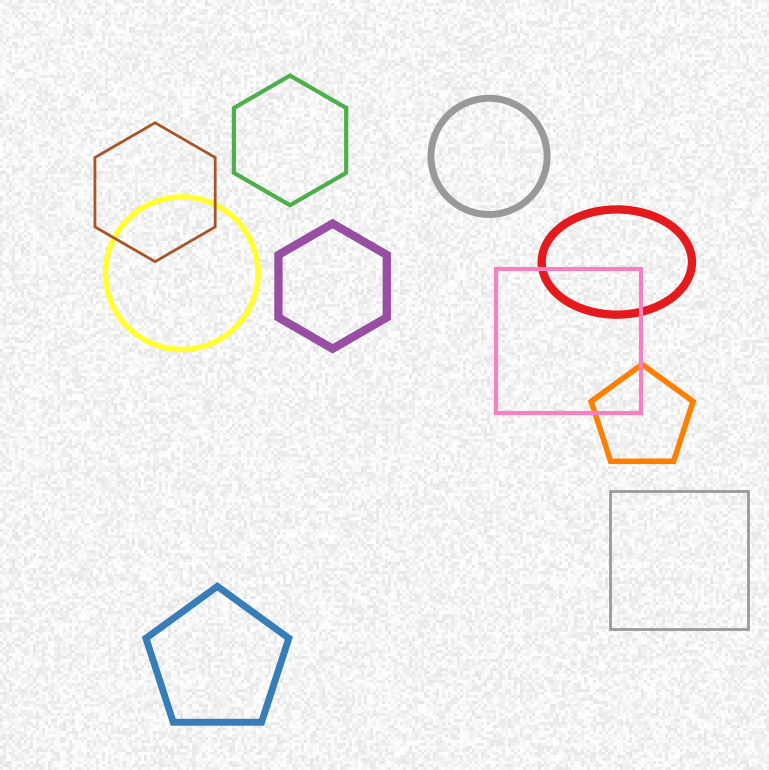[{"shape": "oval", "thickness": 3, "radius": 0.49, "center": [0.801, 0.66]}, {"shape": "pentagon", "thickness": 2.5, "radius": 0.49, "center": [0.282, 0.141]}, {"shape": "hexagon", "thickness": 1.5, "radius": 0.42, "center": [0.377, 0.818]}, {"shape": "hexagon", "thickness": 3, "radius": 0.41, "center": [0.432, 0.628]}, {"shape": "pentagon", "thickness": 2, "radius": 0.35, "center": [0.834, 0.457]}, {"shape": "circle", "thickness": 2, "radius": 0.5, "center": [0.236, 0.645]}, {"shape": "hexagon", "thickness": 1, "radius": 0.45, "center": [0.201, 0.75]}, {"shape": "square", "thickness": 1.5, "radius": 0.47, "center": [0.738, 0.557]}, {"shape": "circle", "thickness": 2.5, "radius": 0.38, "center": [0.635, 0.797]}, {"shape": "square", "thickness": 1, "radius": 0.45, "center": [0.881, 0.272]}]